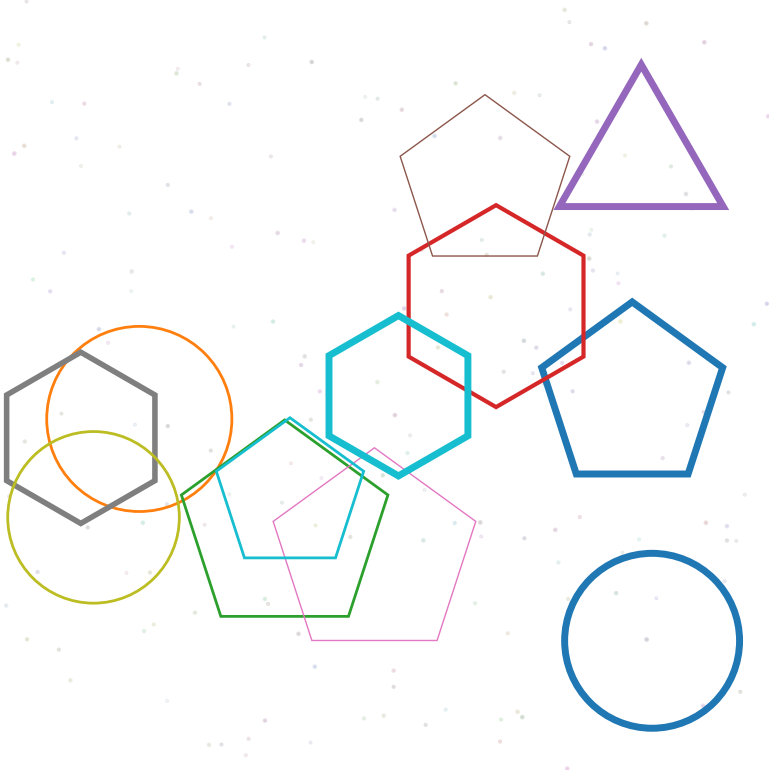[{"shape": "circle", "thickness": 2.5, "radius": 0.57, "center": [0.847, 0.168]}, {"shape": "pentagon", "thickness": 2.5, "radius": 0.62, "center": [0.821, 0.484]}, {"shape": "circle", "thickness": 1, "radius": 0.6, "center": [0.181, 0.456]}, {"shape": "pentagon", "thickness": 1, "radius": 0.71, "center": [0.37, 0.314]}, {"shape": "hexagon", "thickness": 1.5, "radius": 0.66, "center": [0.644, 0.602]}, {"shape": "triangle", "thickness": 2.5, "radius": 0.61, "center": [0.833, 0.793]}, {"shape": "pentagon", "thickness": 0.5, "radius": 0.58, "center": [0.63, 0.761]}, {"shape": "pentagon", "thickness": 0.5, "radius": 0.69, "center": [0.486, 0.28]}, {"shape": "hexagon", "thickness": 2, "radius": 0.56, "center": [0.105, 0.431]}, {"shape": "circle", "thickness": 1, "radius": 0.56, "center": [0.121, 0.328]}, {"shape": "pentagon", "thickness": 1, "radius": 0.5, "center": [0.377, 0.357]}, {"shape": "hexagon", "thickness": 2.5, "radius": 0.52, "center": [0.517, 0.486]}]